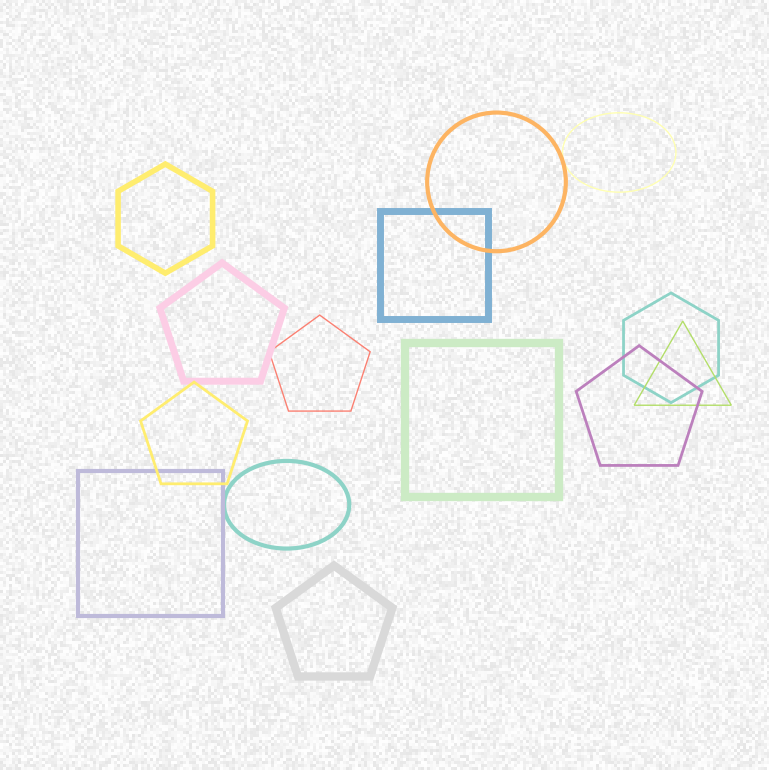[{"shape": "hexagon", "thickness": 1, "radius": 0.36, "center": [0.871, 0.548]}, {"shape": "oval", "thickness": 1.5, "radius": 0.41, "center": [0.372, 0.344]}, {"shape": "oval", "thickness": 0.5, "radius": 0.37, "center": [0.804, 0.802]}, {"shape": "square", "thickness": 1.5, "radius": 0.47, "center": [0.195, 0.294]}, {"shape": "pentagon", "thickness": 0.5, "radius": 0.34, "center": [0.415, 0.522]}, {"shape": "square", "thickness": 2.5, "radius": 0.35, "center": [0.564, 0.656]}, {"shape": "circle", "thickness": 1.5, "radius": 0.45, "center": [0.645, 0.764]}, {"shape": "triangle", "thickness": 0.5, "radius": 0.36, "center": [0.887, 0.51]}, {"shape": "pentagon", "thickness": 2.5, "radius": 0.42, "center": [0.288, 0.574]}, {"shape": "pentagon", "thickness": 3, "radius": 0.4, "center": [0.434, 0.186]}, {"shape": "pentagon", "thickness": 1, "radius": 0.43, "center": [0.83, 0.465]}, {"shape": "square", "thickness": 3, "radius": 0.5, "center": [0.626, 0.455]}, {"shape": "pentagon", "thickness": 1, "radius": 0.37, "center": [0.252, 0.431]}, {"shape": "hexagon", "thickness": 2, "radius": 0.35, "center": [0.215, 0.716]}]